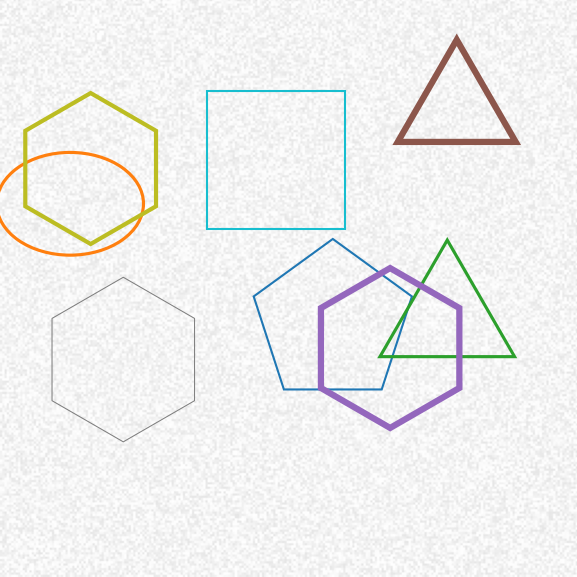[{"shape": "pentagon", "thickness": 1, "radius": 0.72, "center": [0.576, 0.441]}, {"shape": "oval", "thickness": 1.5, "radius": 0.64, "center": [0.121, 0.646]}, {"shape": "triangle", "thickness": 1.5, "radius": 0.67, "center": [0.774, 0.449]}, {"shape": "hexagon", "thickness": 3, "radius": 0.69, "center": [0.676, 0.396]}, {"shape": "triangle", "thickness": 3, "radius": 0.59, "center": [0.791, 0.812]}, {"shape": "hexagon", "thickness": 0.5, "radius": 0.71, "center": [0.213, 0.377]}, {"shape": "hexagon", "thickness": 2, "radius": 0.65, "center": [0.157, 0.707]}, {"shape": "square", "thickness": 1, "radius": 0.6, "center": [0.478, 0.722]}]